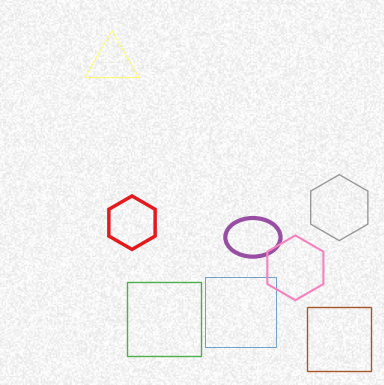[{"shape": "hexagon", "thickness": 2.5, "radius": 0.35, "center": [0.343, 0.422]}, {"shape": "square", "thickness": 0.5, "radius": 0.46, "center": [0.625, 0.189]}, {"shape": "square", "thickness": 1, "radius": 0.48, "center": [0.425, 0.171]}, {"shape": "oval", "thickness": 3, "radius": 0.36, "center": [0.657, 0.384]}, {"shape": "triangle", "thickness": 0.5, "radius": 0.41, "center": [0.291, 0.839]}, {"shape": "square", "thickness": 1, "radius": 0.41, "center": [0.88, 0.119]}, {"shape": "hexagon", "thickness": 1.5, "radius": 0.42, "center": [0.767, 0.304]}, {"shape": "hexagon", "thickness": 1, "radius": 0.43, "center": [0.881, 0.461]}]